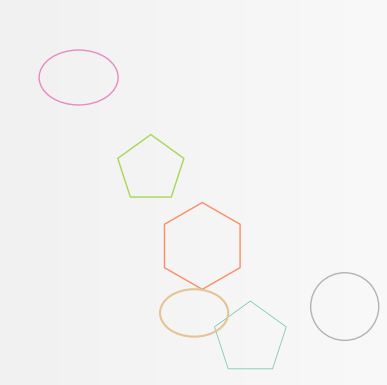[{"shape": "pentagon", "thickness": 0.5, "radius": 0.49, "center": [0.646, 0.121]}, {"shape": "hexagon", "thickness": 1, "radius": 0.56, "center": [0.522, 0.361]}, {"shape": "oval", "thickness": 1, "radius": 0.51, "center": [0.203, 0.799]}, {"shape": "pentagon", "thickness": 1, "radius": 0.45, "center": [0.389, 0.561]}, {"shape": "oval", "thickness": 1.5, "radius": 0.44, "center": [0.501, 0.187]}, {"shape": "circle", "thickness": 1, "radius": 0.44, "center": [0.89, 0.204]}]